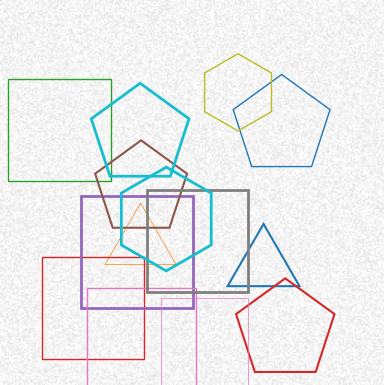[{"shape": "pentagon", "thickness": 1, "radius": 0.66, "center": [0.731, 0.674]}, {"shape": "triangle", "thickness": 1.5, "radius": 0.54, "center": [0.685, 0.311]}, {"shape": "triangle", "thickness": 0.5, "radius": 0.53, "center": [0.365, 0.366]}, {"shape": "square", "thickness": 1, "radius": 0.66, "center": [0.155, 0.662]}, {"shape": "pentagon", "thickness": 1.5, "radius": 0.67, "center": [0.741, 0.143]}, {"shape": "square", "thickness": 1, "radius": 0.66, "center": [0.241, 0.199]}, {"shape": "square", "thickness": 2, "radius": 0.73, "center": [0.355, 0.345]}, {"shape": "pentagon", "thickness": 1.5, "radius": 0.63, "center": [0.366, 0.51]}, {"shape": "square", "thickness": 1, "radius": 0.71, "center": [0.367, 0.109]}, {"shape": "square", "thickness": 0.5, "radius": 0.56, "center": [0.53, 0.114]}, {"shape": "square", "thickness": 2, "radius": 0.66, "center": [0.514, 0.374]}, {"shape": "hexagon", "thickness": 1, "radius": 0.5, "center": [0.618, 0.76]}, {"shape": "hexagon", "thickness": 2, "radius": 0.67, "center": [0.432, 0.431]}, {"shape": "pentagon", "thickness": 2, "radius": 0.67, "center": [0.364, 0.65]}]